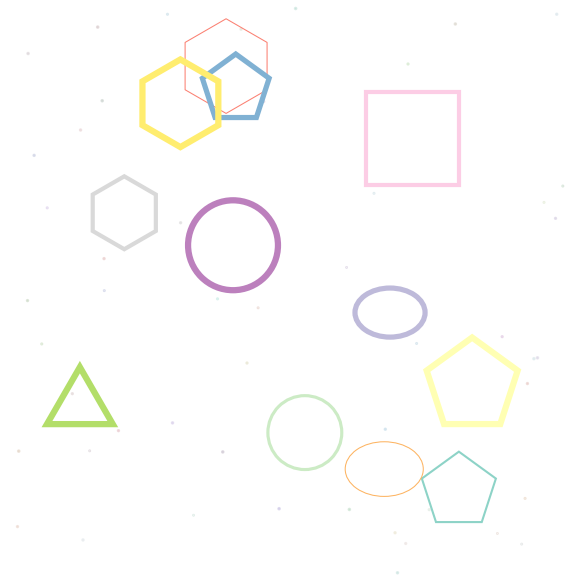[{"shape": "pentagon", "thickness": 1, "radius": 0.34, "center": [0.795, 0.15]}, {"shape": "pentagon", "thickness": 3, "radius": 0.41, "center": [0.818, 0.332]}, {"shape": "oval", "thickness": 2.5, "radius": 0.3, "center": [0.675, 0.458]}, {"shape": "hexagon", "thickness": 0.5, "radius": 0.41, "center": [0.391, 0.885]}, {"shape": "pentagon", "thickness": 2.5, "radius": 0.3, "center": [0.408, 0.845]}, {"shape": "oval", "thickness": 0.5, "radius": 0.34, "center": [0.665, 0.187]}, {"shape": "triangle", "thickness": 3, "radius": 0.33, "center": [0.138, 0.298]}, {"shape": "square", "thickness": 2, "radius": 0.4, "center": [0.715, 0.759]}, {"shape": "hexagon", "thickness": 2, "radius": 0.32, "center": [0.215, 0.631]}, {"shape": "circle", "thickness": 3, "radius": 0.39, "center": [0.403, 0.574]}, {"shape": "circle", "thickness": 1.5, "radius": 0.32, "center": [0.528, 0.25]}, {"shape": "hexagon", "thickness": 3, "radius": 0.38, "center": [0.312, 0.82]}]